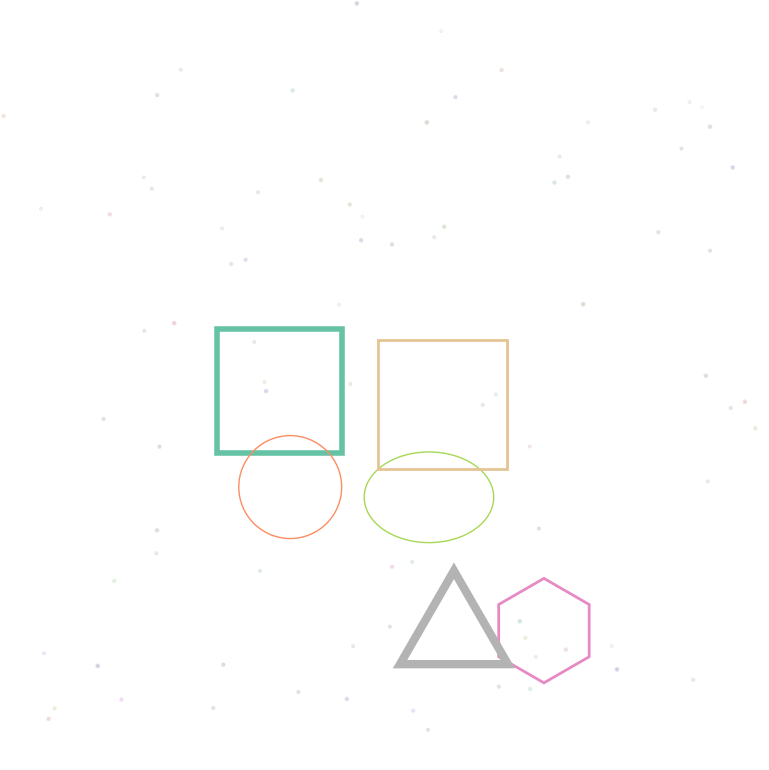[{"shape": "square", "thickness": 2, "radius": 0.4, "center": [0.363, 0.492]}, {"shape": "circle", "thickness": 0.5, "radius": 0.33, "center": [0.377, 0.367]}, {"shape": "hexagon", "thickness": 1, "radius": 0.34, "center": [0.706, 0.181]}, {"shape": "oval", "thickness": 0.5, "radius": 0.42, "center": [0.557, 0.354]}, {"shape": "square", "thickness": 1, "radius": 0.42, "center": [0.575, 0.475]}, {"shape": "triangle", "thickness": 3, "radius": 0.4, "center": [0.59, 0.178]}]